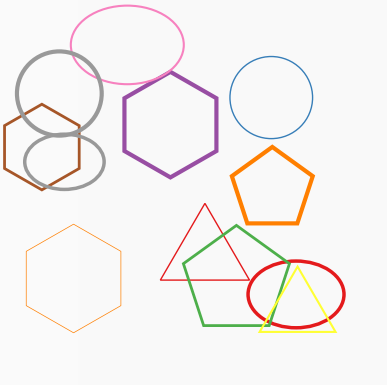[{"shape": "oval", "thickness": 2.5, "radius": 0.62, "center": [0.764, 0.235]}, {"shape": "triangle", "thickness": 1, "radius": 0.66, "center": [0.529, 0.339]}, {"shape": "circle", "thickness": 1, "radius": 0.53, "center": [0.7, 0.747]}, {"shape": "pentagon", "thickness": 2, "radius": 0.72, "center": [0.61, 0.271]}, {"shape": "hexagon", "thickness": 3, "radius": 0.69, "center": [0.44, 0.676]}, {"shape": "hexagon", "thickness": 0.5, "radius": 0.71, "center": [0.19, 0.277]}, {"shape": "pentagon", "thickness": 3, "radius": 0.55, "center": [0.703, 0.509]}, {"shape": "triangle", "thickness": 1.5, "radius": 0.57, "center": [0.768, 0.194]}, {"shape": "hexagon", "thickness": 2, "radius": 0.56, "center": [0.108, 0.618]}, {"shape": "oval", "thickness": 1.5, "radius": 0.73, "center": [0.329, 0.883]}, {"shape": "oval", "thickness": 2.5, "radius": 0.51, "center": [0.166, 0.58]}, {"shape": "circle", "thickness": 3, "radius": 0.55, "center": [0.153, 0.757]}]